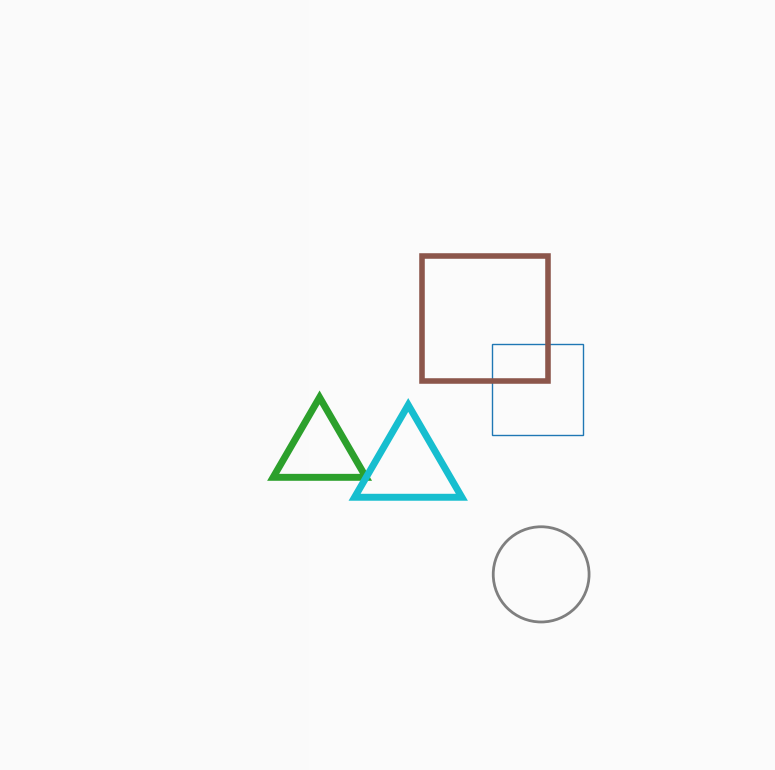[{"shape": "square", "thickness": 0.5, "radius": 0.29, "center": [0.694, 0.494]}, {"shape": "triangle", "thickness": 2.5, "radius": 0.35, "center": [0.412, 0.415]}, {"shape": "square", "thickness": 2, "radius": 0.41, "center": [0.625, 0.587]}, {"shape": "circle", "thickness": 1, "radius": 0.31, "center": [0.698, 0.254]}, {"shape": "triangle", "thickness": 2.5, "radius": 0.4, "center": [0.527, 0.394]}]